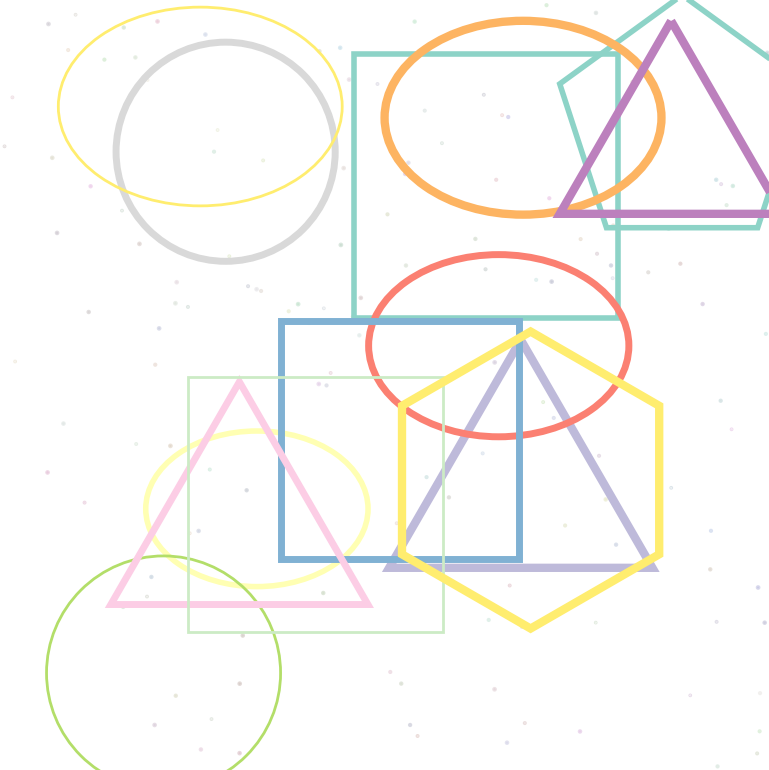[{"shape": "square", "thickness": 2, "radius": 0.86, "center": [0.632, 0.759]}, {"shape": "pentagon", "thickness": 2, "radius": 0.84, "center": [0.886, 0.839]}, {"shape": "oval", "thickness": 2, "radius": 0.72, "center": [0.334, 0.339]}, {"shape": "triangle", "thickness": 3, "radius": 0.99, "center": [0.676, 0.361]}, {"shape": "oval", "thickness": 2.5, "radius": 0.84, "center": [0.648, 0.551]}, {"shape": "square", "thickness": 2.5, "radius": 0.77, "center": [0.52, 0.428]}, {"shape": "oval", "thickness": 3, "radius": 0.9, "center": [0.679, 0.847]}, {"shape": "circle", "thickness": 1, "radius": 0.76, "center": [0.212, 0.126]}, {"shape": "triangle", "thickness": 2.5, "radius": 0.96, "center": [0.311, 0.311]}, {"shape": "circle", "thickness": 2.5, "radius": 0.71, "center": [0.293, 0.803]}, {"shape": "triangle", "thickness": 3, "radius": 0.84, "center": [0.872, 0.806]}, {"shape": "square", "thickness": 1, "radius": 0.83, "center": [0.41, 0.345]}, {"shape": "oval", "thickness": 1, "radius": 0.92, "center": [0.26, 0.862]}, {"shape": "hexagon", "thickness": 3, "radius": 0.96, "center": [0.689, 0.377]}]